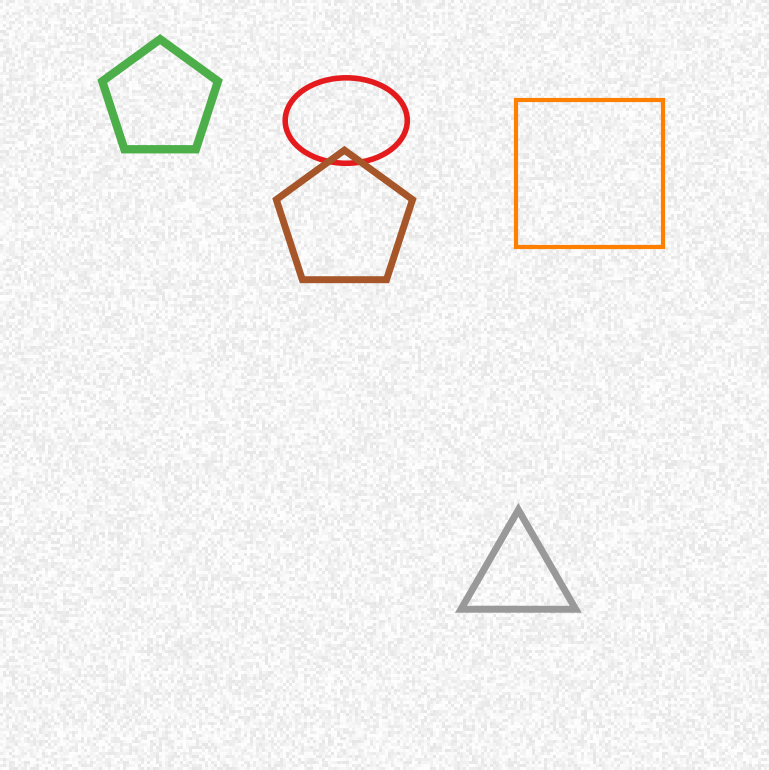[{"shape": "oval", "thickness": 2, "radius": 0.4, "center": [0.45, 0.843]}, {"shape": "pentagon", "thickness": 3, "radius": 0.39, "center": [0.208, 0.87]}, {"shape": "square", "thickness": 1.5, "radius": 0.48, "center": [0.765, 0.775]}, {"shape": "pentagon", "thickness": 2.5, "radius": 0.47, "center": [0.447, 0.712]}, {"shape": "triangle", "thickness": 2.5, "radius": 0.43, "center": [0.673, 0.252]}]